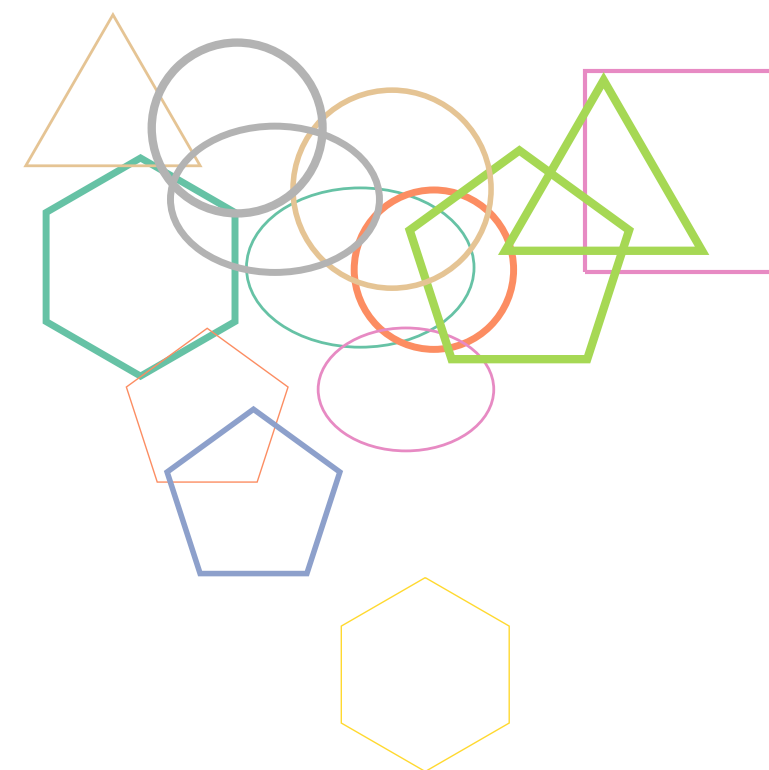[{"shape": "hexagon", "thickness": 2.5, "radius": 0.71, "center": [0.183, 0.653]}, {"shape": "oval", "thickness": 1, "radius": 0.74, "center": [0.468, 0.653]}, {"shape": "circle", "thickness": 2.5, "radius": 0.52, "center": [0.564, 0.65]}, {"shape": "pentagon", "thickness": 0.5, "radius": 0.55, "center": [0.269, 0.463]}, {"shape": "pentagon", "thickness": 2, "radius": 0.59, "center": [0.329, 0.351]}, {"shape": "oval", "thickness": 1, "radius": 0.57, "center": [0.527, 0.494]}, {"shape": "square", "thickness": 1.5, "radius": 0.65, "center": [0.89, 0.777]}, {"shape": "triangle", "thickness": 3, "radius": 0.74, "center": [0.784, 0.748]}, {"shape": "pentagon", "thickness": 3, "radius": 0.75, "center": [0.675, 0.655]}, {"shape": "hexagon", "thickness": 0.5, "radius": 0.63, "center": [0.552, 0.124]}, {"shape": "triangle", "thickness": 1, "radius": 0.65, "center": [0.147, 0.85]}, {"shape": "circle", "thickness": 2, "radius": 0.64, "center": [0.509, 0.754]}, {"shape": "circle", "thickness": 3, "radius": 0.55, "center": [0.308, 0.834]}, {"shape": "oval", "thickness": 2.5, "radius": 0.68, "center": [0.357, 0.741]}]